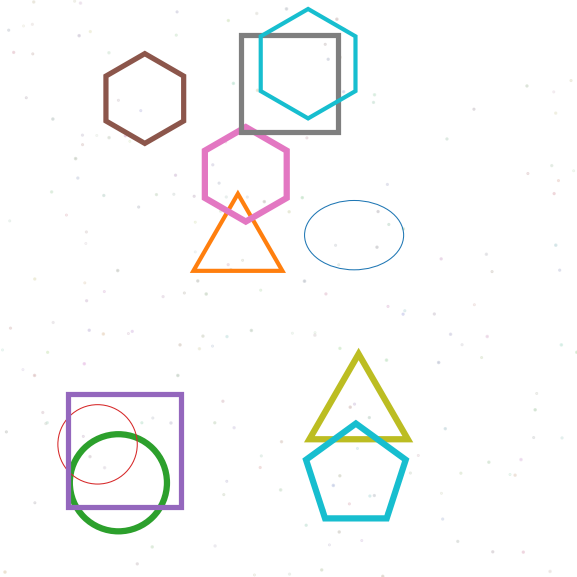[{"shape": "oval", "thickness": 0.5, "radius": 0.43, "center": [0.613, 0.592]}, {"shape": "triangle", "thickness": 2, "radius": 0.44, "center": [0.412, 0.575]}, {"shape": "circle", "thickness": 3, "radius": 0.42, "center": [0.205, 0.163]}, {"shape": "circle", "thickness": 0.5, "radius": 0.34, "center": [0.169, 0.23]}, {"shape": "square", "thickness": 2.5, "radius": 0.49, "center": [0.215, 0.219]}, {"shape": "hexagon", "thickness": 2.5, "radius": 0.39, "center": [0.251, 0.829]}, {"shape": "hexagon", "thickness": 3, "radius": 0.41, "center": [0.426, 0.697]}, {"shape": "square", "thickness": 2.5, "radius": 0.42, "center": [0.502, 0.854]}, {"shape": "triangle", "thickness": 3, "radius": 0.49, "center": [0.621, 0.288]}, {"shape": "hexagon", "thickness": 2, "radius": 0.47, "center": [0.534, 0.889]}, {"shape": "pentagon", "thickness": 3, "radius": 0.45, "center": [0.616, 0.175]}]